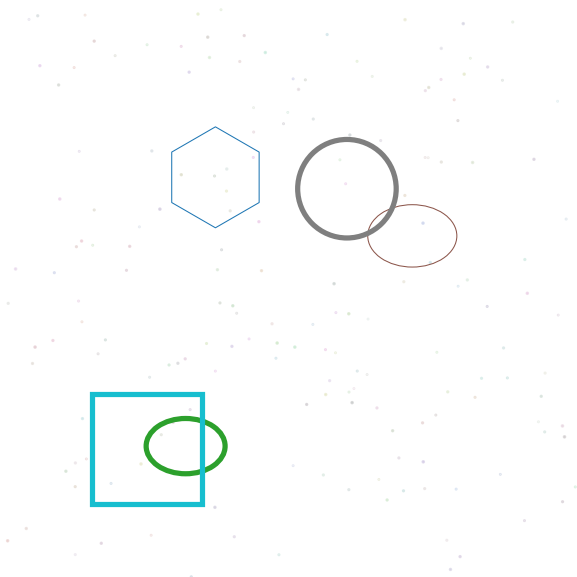[{"shape": "hexagon", "thickness": 0.5, "radius": 0.44, "center": [0.373, 0.692]}, {"shape": "oval", "thickness": 2.5, "radius": 0.34, "center": [0.321, 0.227]}, {"shape": "oval", "thickness": 0.5, "radius": 0.39, "center": [0.714, 0.591]}, {"shape": "circle", "thickness": 2.5, "radius": 0.43, "center": [0.601, 0.672]}, {"shape": "square", "thickness": 2.5, "radius": 0.48, "center": [0.255, 0.221]}]